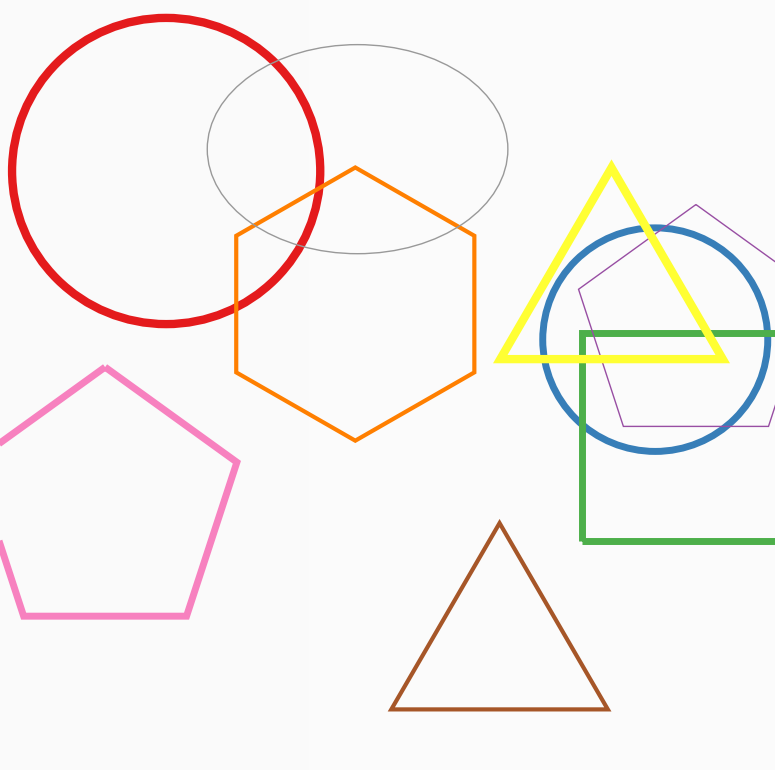[{"shape": "circle", "thickness": 3, "radius": 0.99, "center": [0.214, 0.778]}, {"shape": "circle", "thickness": 2.5, "radius": 0.73, "center": [0.845, 0.559]}, {"shape": "square", "thickness": 2.5, "radius": 0.68, "center": [0.886, 0.433]}, {"shape": "pentagon", "thickness": 0.5, "radius": 0.8, "center": [0.898, 0.575]}, {"shape": "hexagon", "thickness": 1.5, "radius": 0.89, "center": [0.458, 0.605]}, {"shape": "triangle", "thickness": 3, "radius": 0.83, "center": [0.789, 0.616]}, {"shape": "triangle", "thickness": 1.5, "radius": 0.81, "center": [0.645, 0.159]}, {"shape": "pentagon", "thickness": 2.5, "radius": 0.89, "center": [0.136, 0.344]}, {"shape": "oval", "thickness": 0.5, "radius": 0.97, "center": [0.461, 0.806]}]